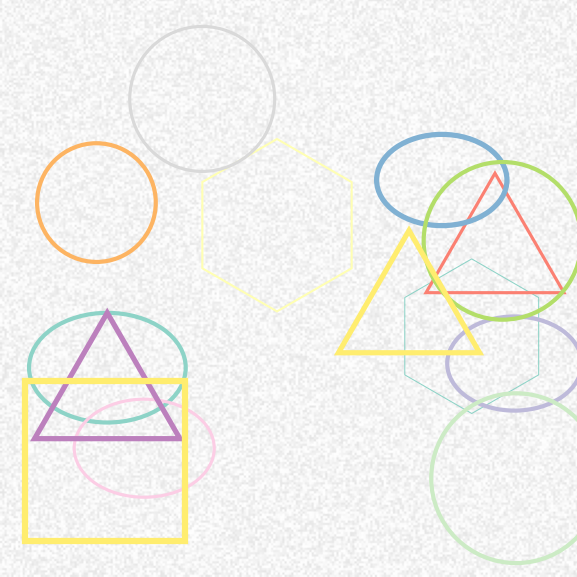[{"shape": "hexagon", "thickness": 0.5, "radius": 0.67, "center": [0.817, 0.417]}, {"shape": "oval", "thickness": 2, "radius": 0.68, "center": [0.186, 0.362]}, {"shape": "hexagon", "thickness": 1, "radius": 0.75, "center": [0.48, 0.609]}, {"shape": "oval", "thickness": 2, "radius": 0.58, "center": [0.891, 0.37]}, {"shape": "triangle", "thickness": 1.5, "radius": 0.69, "center": [0.857, 0.561]}, {"shape": "oval", "thickness": 2.5, "radius": 0.56, "center": [0.765, 0.687]}, {"shape": "circle", "thickness": 2, "radius": 0.51, "center": [0.167, 0.648]}, {"shape": "circle", "thickness": 2, "radius": 0.68, "center": [0.87, 0.582]}, {"shape": "oval", "thickness": 1.5, "radius": 0.61, "center": [0.25, 0.223]}, {"shape": "circle", "thickness": 1.5, "radius": 0.63, "center": [0.35, 0.828]}, {"shape": "triangle", "thickness": 2.5, "radius": 0.73, "center": [0.186, 0.312]}, {"shape": "circle", "thickness": 2, "radius": 0.74, "center": [0.894, 0.171]}, {"shape": "triangle", "thickness": 2.5, "radius": 0.71, "center": [0.708, 0.459]}, {"shape": "square", "thickness": 3, "radius": 0.69, "center": [0.182, 0.2]}]